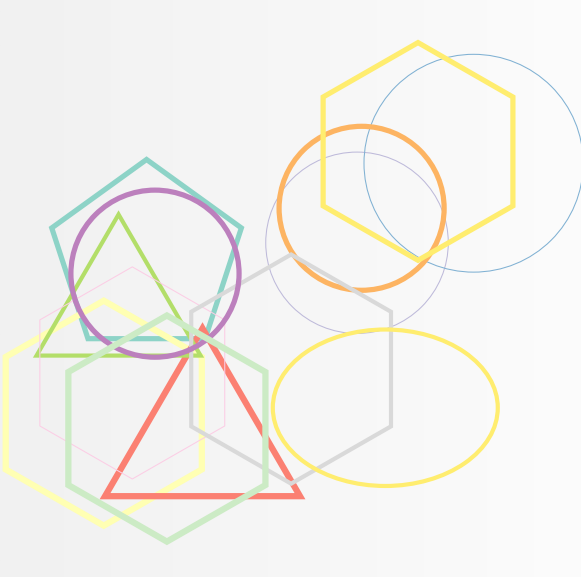[{"shape": "pentagon", "thickness": 2.5, "radius": 0.86, "center": [0.252, 0.551]}, {"shape": "hexagon", "thickness": 3, "radius": 0.97, "center": [0.179, 0.284]}, {"shape": "circle", "thickness": 0.5, "radius": 0.79, "center": [0.614, 0.579]}, {"shape": "triangle", "thickness": 3, "radius": 0.97, "center": [0.348, 0.237]}, {"shape": "circle", "thickness": 0.5, "radius": 0.94, "center": [0.815, 0.716]}, {"shape": "circle", "thickness": 2.5, "radius": 0.71, "center": [0.622, 0.638]}, {"shape": "triangle", "thickness": 2, "radius": 0.81, "center": [0.204, 0.465]}, {"shape": "hexagon", "thickness": 0.5, "radius": 0.92, "center": [0.228, 0.353]}, {"shape": "hexagon", "thickness": 2, "radius": 0.99, "center": [0.501, 0.36]}, {"shape": "circle", "thickness": 2.5, "radius": 0.72, "center": [0.267, 0.525]}, {"shape": "hexagon", "thickness": 3, "radius": 0.98, "center": [0.287, 0.257]}, {"shape": "hexagon", "thickness": 2.5, "radius": 0.94, "center": [0.719, 0.737]}, {"shape": "oval", "thickness": 2, "radius": 0.97, "center": [0.663, 0.293]}]